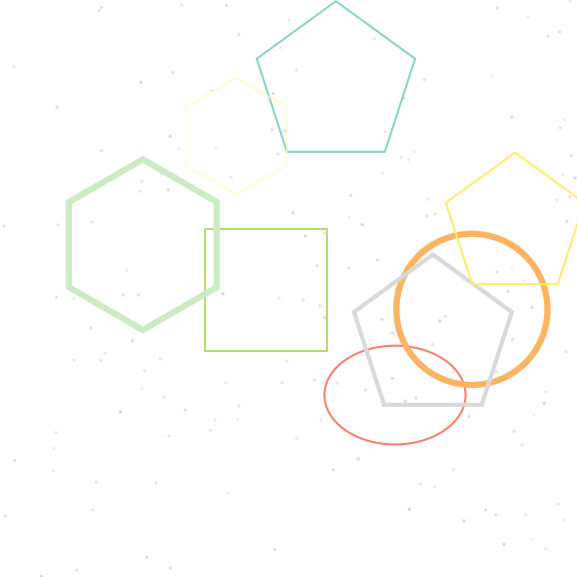[{"shape": "pentagon", "thickness": 1, "radius": 0.72, "center": [0.582, 0.853]}, {"shape": "hexagon", "thickness": 0.5, "radius": 0.51, "center": [0.409, 0.763]}, {"shape": "oval", "thickness": 1, "radius": 0.61, "center": [0.684, 0.315]}, {"shape": "circle", "thickness": 3, "radius": 0.65, "center": [0.817, 0.463]}, {"shape": "square", "thickness": 1, "radius": 0.53, "center": [0.46, 0.496]}, {"shape": "pentagon", "thickness": 2, "radius": 0.72, "center": [0.75, 0.414]}, {"shape": "hexagon", "thickness": 3, "radius": 0.74, "center": [0.247, 0.576]}, {"shape": "pentagon", "thickness": 1, "radius": 0.63, "center": [0.892, 0.609]}]